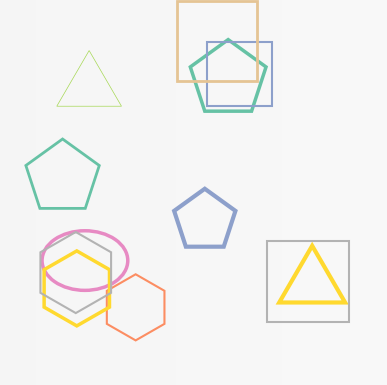[{"shape": "pentagon", "thickness": 2.5, "radius": 0.51, "center": [0.589, 0.794]}, {"shape": "pentagon", "thickness": 2, "radius": 0.5, "center": [0.161, 0.539]}, {"shape": "hexagon", "thickness": 1.5, "radius": 0.43, "center": [0.35, 0.202]}, {"shape": "pentagon", "thickness": 3, "radius": 0.42, "center": [0.528, 0.427]}, {"shape": "square", "thickness": 1.5, "radius": 0.42, "center": [0.619, 0.808]}, {"shape": "oval", "thickness": 2.5, "radius": 0.55, "center": [0.219, 0.323]}, {"shape": "triangle", "thickness": 0.5, "radius": 0.48, "center": [0.23, 0.772]}, {"shape": "triangle", "thickness": 3, "radius": 0.49, "center": [0.806, 0.263]}, {"shape": "hexagon", "thickness": 2.5, "radius": 0.49, "center": [0.198, 0.251]}, {"shape": "square", "thickness": 2, "radius": 0.52, "center": [0.561, 0.894]}, {"shape": "hexagon", "thickness": 1.5, "radius": 0.53, "center": [0.196, 0.292]}, {"shape": "square", "thickness": 1.5, "radius": 0.53, "center": [0.795, 0.269]}]